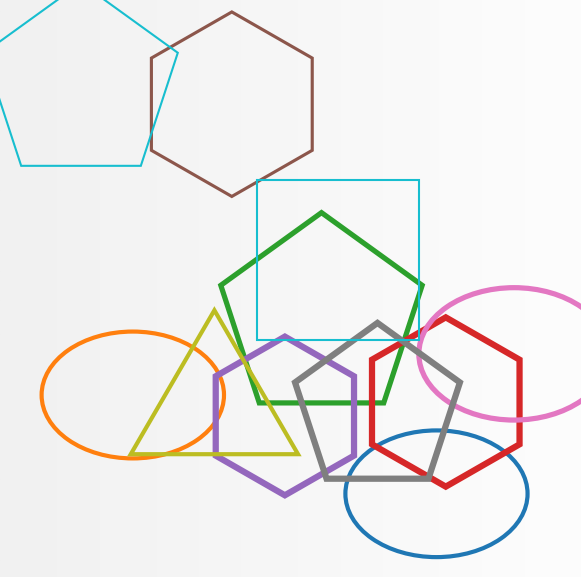[{"shape": "oval", "thickness": 2, "radius": 0.78, "center": [0.751, 0.144]}, {"shape": "oval", "thickness": 2, "radius": 0.78, "center": [0.228, 0.315]}, {"shape": "pentagon", "thickness": 2.5, "radius": 0.91, "center": [0.553, 0.449]}, {"shape": "hexagon", "thickness": 3, "radius": 0.73, "center": [0.767, 0.303]}, {"shape": "hexagon", "thickness": 3, "radius": 0.69, "center": [0.49, 0.279]}, {"shape": "hexagon", "thickness": 1.5, "radius": 0.8, "center": [0.399, 0.819]}, {"shape": "oval", "thickness": 2.5, "radius": 0.82, "center": [0.884, 0.386]}, {"shape": "pentagon", "thickness": 3, "radius": 0.75, "center": [0.649, 0.291]}, {"shape": "triangle", "thickness": 2, "radius": 0.83, "center": [0.369, 0.296]}, {"shape": "square", "thickness": 1, "radius": 0.69, "center": [0.581, 0.549]}, {"shape": "pentagon", "thickness": 1, "radius": 0.88, "center": [0.139, 0.854]}]